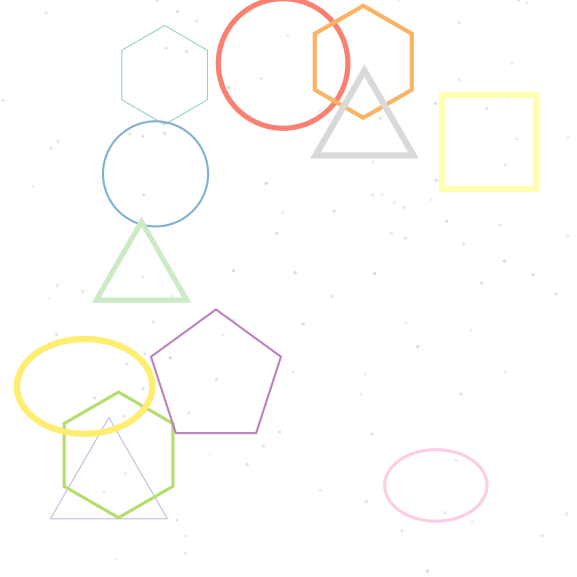[{"shape": "hexagon", "thickness": 0.5, "radius": 0.43, "center": [0.285, 0.869]}, {"shape": "square", "thickness": 3, "radius": 0.41, "center": [0.847, 0.753]}, {"shape": "triangle", "thickness": 0.5, "radius": 0.58, "center": [0.189, 0.159]}, {"shape": "circle", "thickness": 2.5, "radius": 0.56, "center": [0.49, 0.889]}, {"shape": "circle", "thickness": 1, "radius": 0.46, "center": [0.269, 0.698]}, {"shape": "hexagon", "thickness": 2, "radius": 0.49, "center": [0.629, 0.892]}, {"shape": "hexagon", "thickness": 1.5, "radius": 0.54, "center": [0.205, 0.211]}, {"shape": "oval", "thickness": 1.5, "radius": 0.44, "center": [0.755, 0.159]}, {"shape": "triangle", "thickness": 3, "radius": 0.49, "center": [0.631, 0.779]}, {"shape": "pentagon", "thickness": 1, "radius": 0.59, "center": [0.374, 0.345]}, {"shape": "triangle", "thickness": 2.5, "radius": 0.45, "center": [0.245, 0.525]}, {"shape": "oval", "thickness": 3, "radius": 0.59, "center": [0.147, 0.33]}]